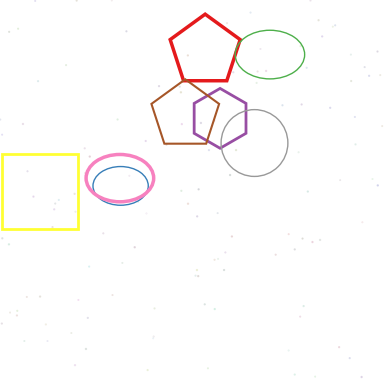[{"shape": "pentagon", "thickness": 2.5, "radius": 0.48, "center": [0.533, 0.868]}, {"shape": "oval", "thickness": 1, "radius": 0.36, "center": [0.313, 0.517]}, {"shape": "oval", "thickness": 1, "radius": 0.45, "center": [0.701, 0.858]}, {"shape": "hexagon", "thickness": 2, "radius": 0.39, "center": [0.572, 0.693]}, {"shape": "square", "thickness": 2, "radius": 0.49, "center": [0.104, 0.503]}, {"shape": "pentagon", "thickness": 1.5, "radius": 0.46, "center": [0.481, 0.702]}, {"shape": "oval", "thickness": 2.5, "radius": 0.44, "center": [0.311, 0.537]}, {"shape": "circle", "thickness": 1, "radius": 0.43, "center": [0.661, 0.629]}]